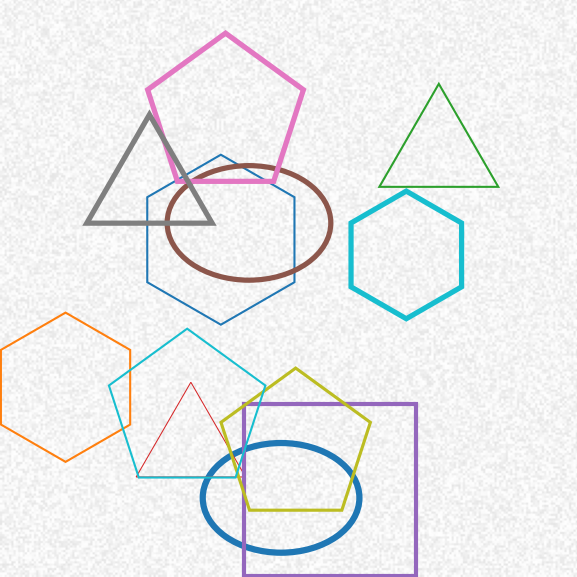[{"shape": "oval", "thickness": 3, "radius": 0.68, "center": [0.487, 0.137]}, {"shape": "hexagon", "thickness": 1, "radius": 0.74, "center": [0.382, 0.584]}, {"shape": "hexagon", "thickness": 1, "radius": 0.65, "center": [0.113, 0.329]}, {"shape": "triangle", "thickness": 1, "radius": 0.59, "center": [0.76, 0.735]}, {"shape": "triangle", "thickness": 0.5, "radius": 0.55, "center": [0.33, 0.228]}, {"shape": "square", "thickness": 2, "radius": 0.74, "center": [0.571, 0.15]}, {"shape": "oval", "thickness": 2.5, "radius": 0.71, "center": [0.431, 0.613]}, {"shape": "pentagon", "thickness": 2.5, "radius": 0.71, "center": [0.391, 0.8]}, {"shape": "triangle", "thickness": 2.5, "radius": 0.63, "center": [0.259, 0.675]}, {"shape": "pentagon", "thickness": 1.5, "radius": 0.68, "center": [0.512, 0.226]}, {"shape": "hexagon", "thickness": 2.5, "radius": 0.55, "center": [0.704, 0.558]}, {"shape": "pentagon", "thickness": 1, "radius": 0.71, "center": [0.324, 0.288]}]